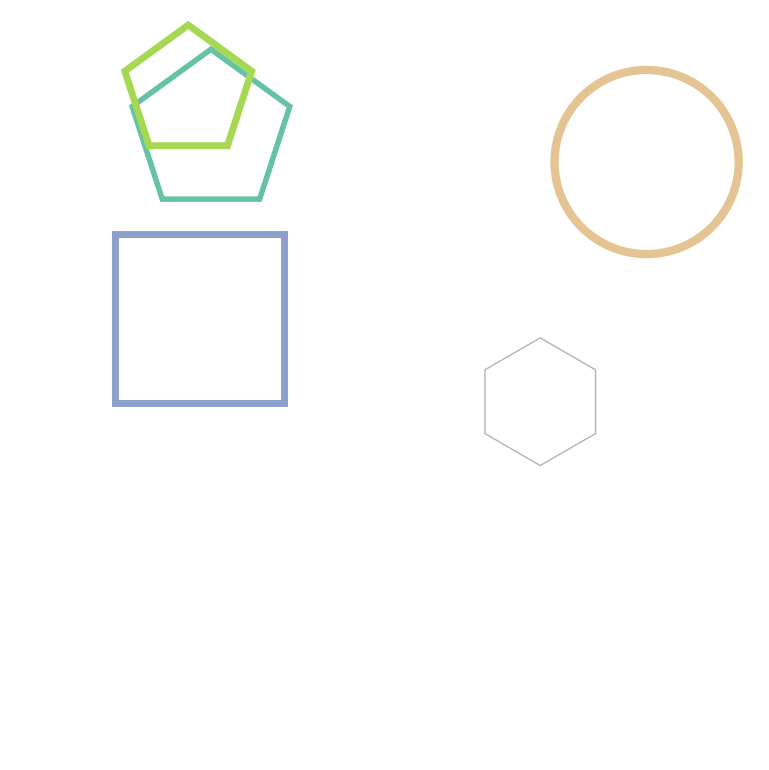[{"shape": "pentagon", "thickness": 2, "radius": 0.54, "center": [0.274, 0.828]}, {"shape": "square", "thickness": 2.5, "radius": 0.55, "center": [0.259, 0.587]}, {"shape": "pentagon", "thickness": 2.5, "radius": 0.43, "center": [0.245, 0.881]}, {"shape": "circle", "thickness": 3, "radius": 0.6, "center": [0.84, 0.79]}, {"shape": "hexagon", "thickness": 0.5, "radius": 0.41, "center": [0.702, 0.478]}]